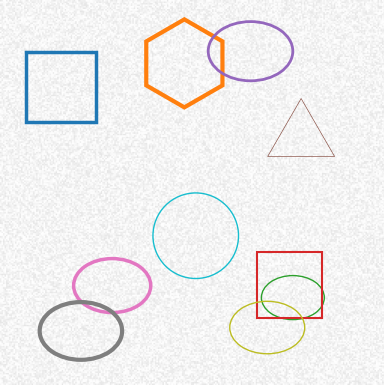[{"shape": "square", "thickness": 2.5, "radius": 0.46, "center": [0.159, 0.774]}, {"shape": "hexagon", "thickness": 3, "radius": 0.57, "center": [0.479, 0.835]}, {"shape": "oval", "thickness": 1, "radius": 0.41, "center": [0.761, 0.227]}, {"shape": "square", "thickness": 1.5, "radius": 0.42, "center": [0.752, 0.259]}, {"shape": "oval", "thickness": 2, "radius": 0.55, "center": [0.651, 0.867]}, {"shape": "triangle", "thickness": 0.5, "radius": 0.5, "center": [0.782, 0.644]}, {"shape": "oval", "thickness": 2.5, "radius": 0.5, "center": [0.291, 0.258]}, {"shape": "oval", "thickness": 3, "radius": 0.54, "center": [0.21, 0.14]}, {"shape": "oval", "thickness": 1, "radius": 0.49, "center": [0.694, 0.149]}, {"shape": "circle", "thickness": 1, "radius": 0.56, "center": [0.508, 0.388]}]